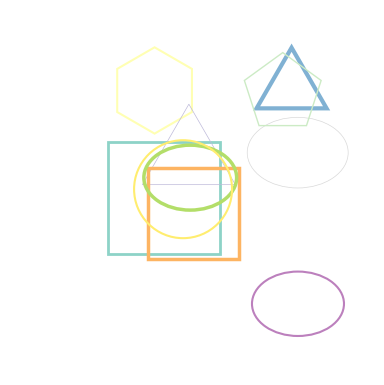[{"shape": "square", "thickness": 2, "radius": 0.73, "center": [0.426, 0.485]}, {"shape": "hexagon", "thickness": 1.5, "radius": 0.56, "center": [0.401, 0.765]}, {"shape": "triangle", "thickness": 0.5, "radius": 0.7, "center": [0.491, 0.59]}, {"shape": "triangle", "thickness": 3, "radius": 0.53, "center": [0.757, 0.771]}, {"shape": "square", "thickness": 2.5, "radius": 0.59, "center": [0.502, 0.445]}, {"shape": "oval", "thickness": 2.5, "radius": 0.6, "center": [0.494, 0.539]}, {"shape": "oval", "thickness": 0.5, "radius": 0.66, "center": [0.773, 0.604]}, {"shape": "oval", "thickness": 1.5, "radius": 0.6, "center": [0.774, 0.211]}, {"shape": "pentagon", "thickness": 1, "radius": 0.52, "center": [0.734, 0.759]}, {"shape": "circle", "thickness": 1.5, "radius": 0.64, "center": [0.475, 0.509]}]